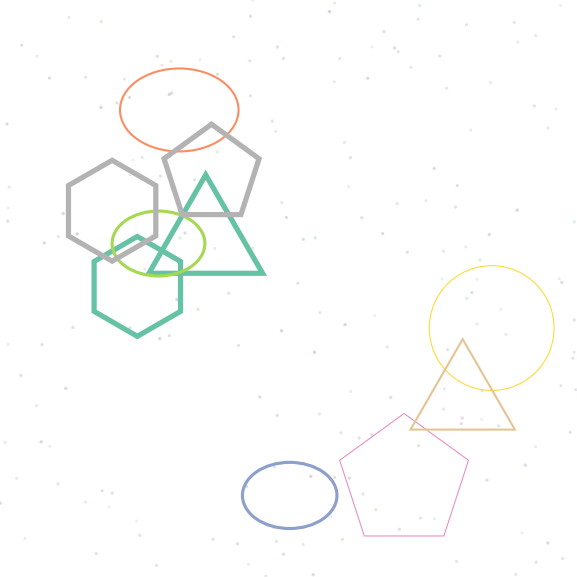[{"shape": "hexagon", "thickness": 2.5, "radius": 0.43, "center": [0.238, 0.503]}, {"shape": "triangle", "thickness": 2.5, "radius": 0.57, "center": [0.356, 0.583]}, {"shape": "oval", "thickness": 1, "radius": 0.51, "center": [0.31, 0.809]}, {"shape": "oval", "thickness": 1.5, "radius": 0.41, "center": [0.502, 0.141]}, {"shape": "pentagon", "thickness": 0.5, "radius": 0.59, "center": [0.7, 0.166]}, {"shape": "oval", "thickness": 1.5, "radius": 0.4, "center": [0.274, 0.577]}, {"shape": "circle", "thickness": 0.5, "radius": 0.54, "center": [0.851, 0.431]}, {"shape": "triangle", "thickness": 1, "radius": 0.52, "center": [0.801, 0.307]}, {"shape": "hexagon", "thickness": 2.5, "radius": 0.44, "center": [0.194, 0.634]}, {"shape": "pentagon", "thickness": 2.5, "radius": 0.43, "center": [0.366, 0.698]}]